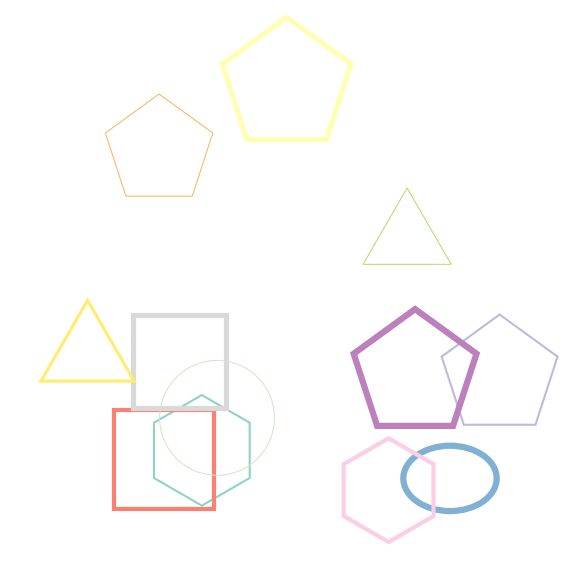[{"shape": "hexagon", "thickness": 1, "radius": 0.48, "center": [0.349, 0.219]}, {"shape": "pentagon", "thickness": 2.5, "radius": 0.59, "center": [0.496, 0.852]}, {"shape": "pentagon", "thickness": 1, "radius": 0.53, "center": [0.865, 0.349]}, {"shape": "square", "thickness": 2, "radius": 0.43, "center": [0.284, 0.204]}, {"shape": "oval", "thickness": 3, "radius": 0.4, "center": [0.779, 0.171]}, {"shape": "pentagon", "thickness": 0.5, "radius": 0.49, "center": [0.275, 0.739]}, {"shape": "triangle", "thickness": 0.5, "radius": 0.44, "center": [0.705, 0.585]}, {"shape": "hexagon", "thickness": 2, "radius": 0.45, "center": [0.673, 0.15]}, {"shape": "square", "thickness": 2.5, "radius": 0.4, "center": [0.311, 0.374]}, {"shape": "pentagon", "thickness": 3, "radius": 0.56, "center": [0.719, 0.352]}, {"shape": "circle", "thickness": 0.5, "radius": 0.5, "center": [0.376, 0.276]}, {"shape": "triangle", "thickness": 1.5, "radius": 0.47, "center": [0.152, 0.386]}]